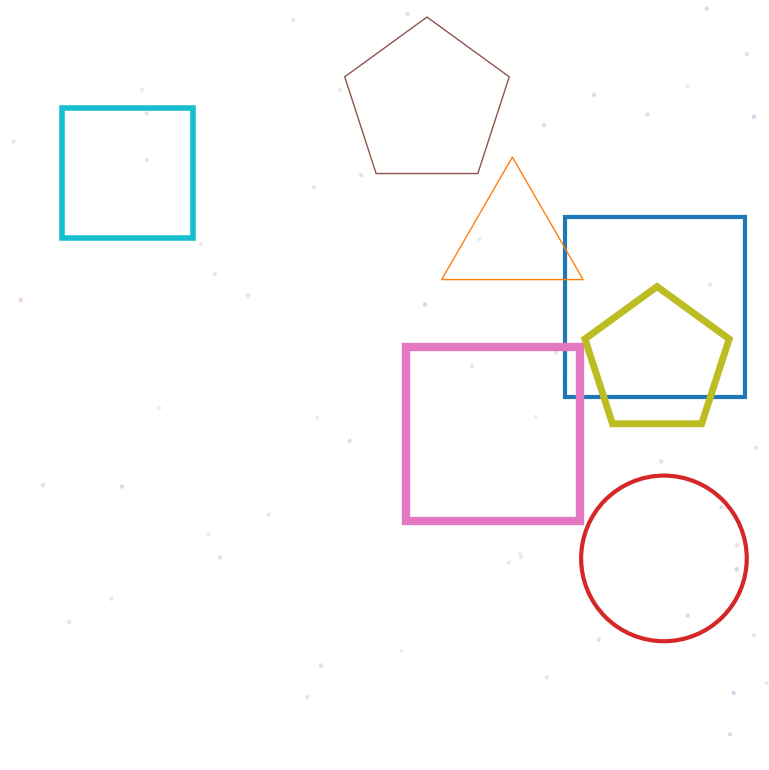[{"shape": "square", "thickness": 1.5, "radius": 0.58, "center": [0.85, 0.602]}, {"shape": "triangle", "thickness": 0.5, "radius": 0.53, "center": [0.665, 0.69]}, {"shape": "circle", "thickness": 1.5, "radius": 0.54, "center": [0.862, 0.275]}, {"shape": "pentagon", "thickness": 0.5, "radius": 0.56, "center": [0.555, 0.865]}, {"shape": "square", "thickness": 3, "radius": 0.56, "center": [0.641, 0.437]}, {"shape": "pentagon", "thickness": 2.5, "radius": 0.49, "center": [0.853, 0.529]}, {"shape": "square", "thickness": 2, "radius": 0.42, "center": [0.166, 0.776]}]